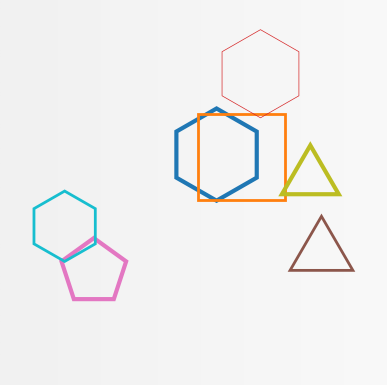[{"shape": "hexagon", "thickness": 3, "radius": 0.6, "center": [0.559, 0.598]}, {"shape": "square", "thickness": 2, "radius": 0.56, "center": [0.622, 0.592]}, {"shape": "hexagon", "thickness": 0.5, "radius": 0.57, "center": [0.672, 0.808]}, {"shape": "triangle", "thickness": 2, "radius": 0.47, "center": [0.83, 0.345]}, {"shape": "pentagon", "thickness": 3, "radius": 0.44, "center": [0.242, 0.294]}, {"shape": "triangle", "thickness": 3, "radius": 0.42, "center": [0.801, 0.538]}, {"shape": "hexagon", "thickness": 2, "radius": 0.46, "center": [0.167, 0.412]}]